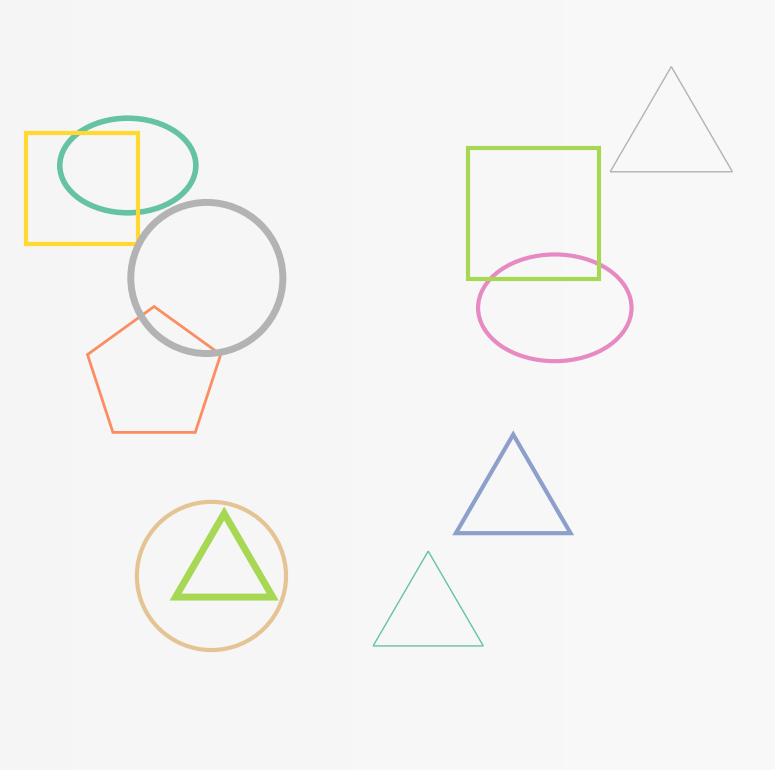[{"shape": "triangle", "thickness": 0.5, "radius": 0.41, "center": [0.553, 0.202]}, {"shape": "oval", "thickness": 2, "radius": 0.44, "center": [0.165, 0.785]}, {"shape": "pentagon", "thickness": 1, "radius": 0.45, "center": [0.199, 0.512]}, {"shape": "triangle", "thickness": 1.5, "radius": 0.43, "center": [0.662, 0.35]}, {"shape": "oval", "thickness": 1.5, "radius": 0.5, "center": [0.716, 0.6]}, {"shape": "square", "thickness": 1.5, "radius": 0.42, "center": [0.689, 0.723]}, {"shape": "triangle", "thickness": 2.5, "radius": 0.36, "center": [0.289, 0.261]}, {"shape": "square", "thickness": 1.5, "radius": 0.36, "center": [0.106, 0.755]}, {"shape": "circle", "thickness": 1.5, "radius": 0.48, "center": [0.273, 0.252]}, {"shape": "circle", "thickness": 2.5, "radius": 0.49, "center": [0.267, 0.639]}, {"shape": "triangle", "thickness": 0.5, "radius": 0.46, "center": [0.866, 0.822]}]